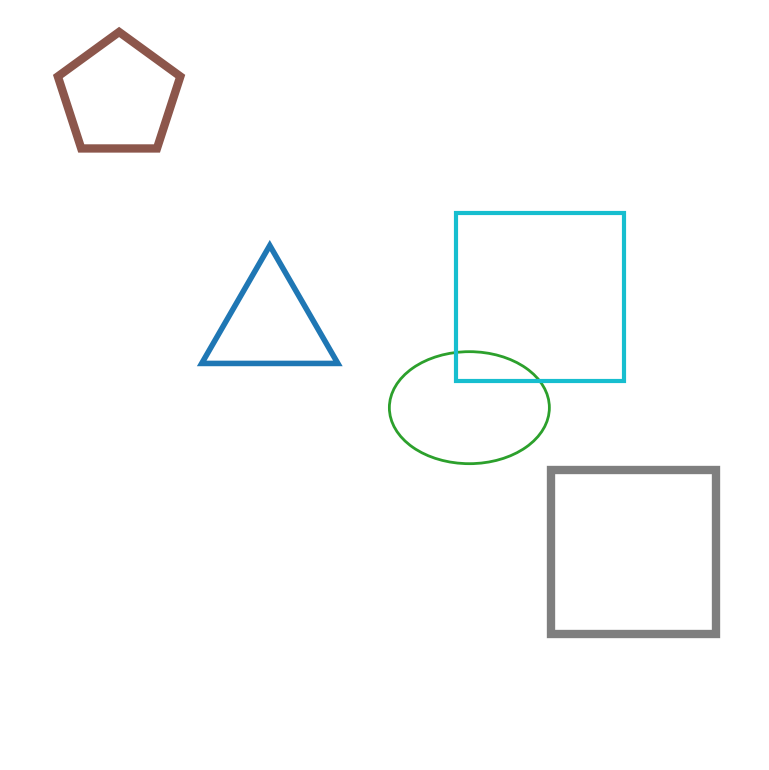[{"shape": "triangle", "thickness": 2, "radius": 0.51, "center": [0.35, 0.579]}, {"shape": "oval", "thickness": 1, "radius": 0.52, "center": [0.61, 0.471]}, {"shape": "pentagon", "thickness": 3, "radius": 0.42, "center": [0.155, 0.875]}, {"shape": "square", "thickness": 3, "radius": 0.53, "center": [0.823, 0.283]}, {"shape": "square", "thickness": 1.5, "radius": 0.55, "center": [0.701, 0.614]}]